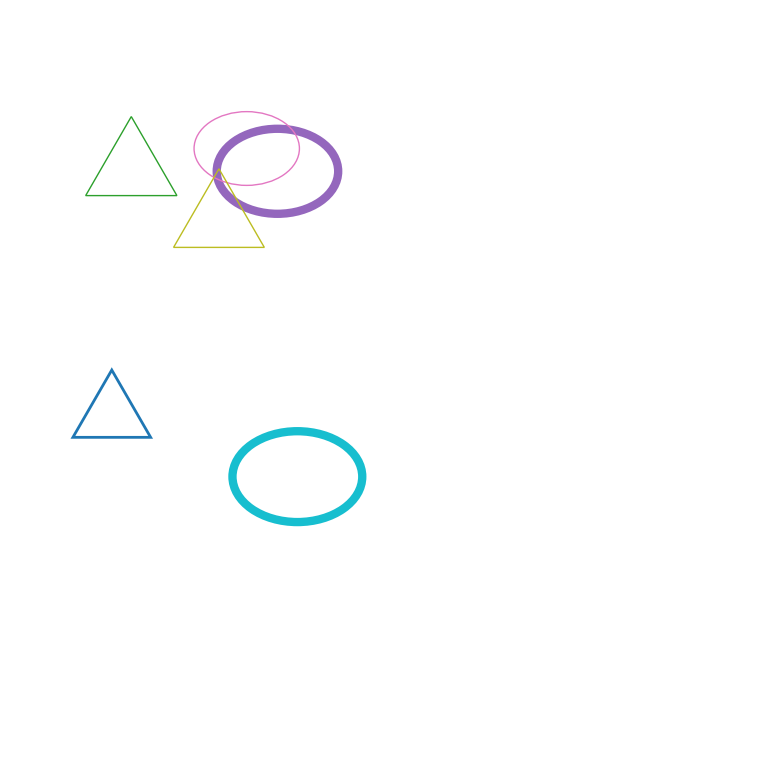[{"shape": "triangle", "thickness": 1, "radius": 0.29, "center": [0.145, 0.461]}, {"shape": "triangle", "thickness": 0.5, "radius": 0.34, "center": [0.171, 0.78]}, {"shape": "oval", "thickness": 3, "radius": 0.39, "center": [0.36, 0.778]}, {"shape": "oval", "thickness": 0.5, "radius": 0.34, "center": [0.32, 0.807]}, {"shape": "triangle", "thickness": 0.5, "radius": 0.34, "center": [0.284, 0.713]}, {"shape": "oval", "thickness": 3, "radius": 0.42, "center": [0.386, 0.381]}]